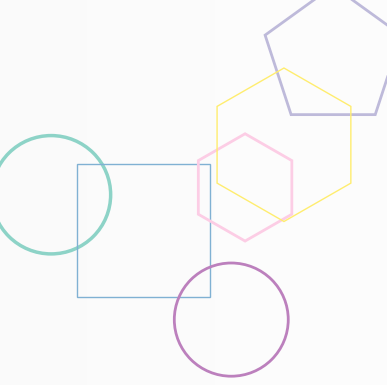[{"shape": "circle", "thickness": 2.5, "radius": 0.77, "center": [0.132, 0.494]}, {"shape": "pentagon", "thickness": 2, "radius": 0.92, "center": [0.86, 0.852]}, {"shape": "square", "thickness": 1, "radius": 0.86, "center": [0.371, 0.402]}, {"shape": "hexagon", "thickness": 2, "radius": 0.7, "center": [0.632, 0.513]}, {"shape": "circle", "thickness": 2, "radius": 0.74, "center": [0.597, 0.17]}, {"shape": "hexagon", "thickness": 1, "radius": 1.0, "center": [0.733, 0.624]}]